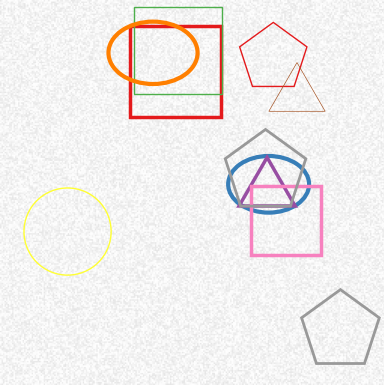[{"shape": "square", "thickness": 2.5, "radius": 0.59, "center": [0.456, 0.814]}, {"shape": "pentagon", "thickness": 1, "radius": 0.46, "center": [0.71, 0.85]}, {"shape": "oval", "thickness": 3, "radius": 0.53, "center": [0.698, 0.521]}, {"shape": "square", "thickness": 1, "radius": 0.57, "center": [0.462, 0.868]}, {"shape": "triangle", "thickness": 2.5, "radius": 0.42, "center": [0.694, 0.507]}, {"shape": "oval", "thickness": 3, "radius": 0.58, "center": [0.397, 0.863]}, {"shape": "circle", "thickness": 1, "radius": 0.57, "center": [0.175, 0.399]}, {"shape": "triangle", "thickness": 0.5, "radius": 0.42, "center": [0.771, 0.753]}, {"shape": "square", "thickness": 2.5, "radius": 0.45, "center": [0.743, 0.427]}, {"shape": "pentagon", "thickness": 2, "radius": 0.55, "center": [0.69, 0.554]}, {"shape": "pentagon", "thickness": 2, "radius": 0.53, "center": [0.884, 0.142]}]